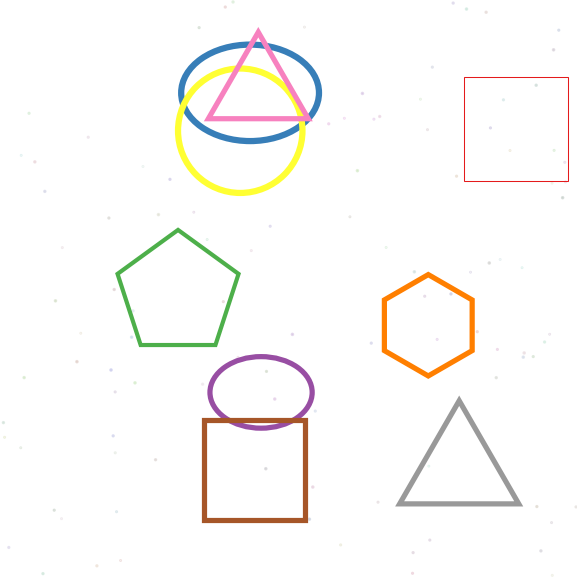[{"shape": "square", "thickness": 0.5, "radius": 0.45, "center": [0.893, 0.775]}, {"shape": "oval", "thickness": 3, "radius": 0.6, "center": [0.433, 0.838]}, {"shape": "pentagon", "thickness": 2, "radius": 0.55, "center": [0.308, 0.491]}, {"shape": "oval", "thickness": 2.5, "radius": 0.44, "center": [0.452, 0.32]}, {"shape": "hexagon", "thickness": 2.5, "radius": 0.44, "center": [0.742, 0.436]}, {"shape": "circle", "thickness": 3, "radius": 0.54, "center": [0.416, 0.773]}, {"shape": "square", "thickness": 2.5, "radius": 0.43, "center": [0.441, 0.185]}, {"shape": "triangle", "thickness": 2.5, "radius": 0.5, "center": [0.447, 0.844]}, {"shape": "triangle", "thickness": 2.5, "radius": 0.6, "center": [0.795, 0.186]}]